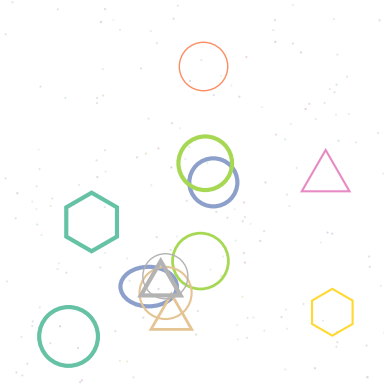[{"shape": "circle", "thickness": 3, "radius": 0.38, "center": [0.178, 0.126]}, {"shape": "hexagon", "thickness": 3, "radius": 0.38, "center": [0.238, 0.423]}, {"shape": "circle", "thickness": 1, "radius": 0.31, "center": [0.529, 0.827]}, {"shape": "oval", "thickness": 3, "radius": 0.37, "center": [0.386, 0.256]}, {"shape": "circle", "thickness": 3, "radius": 0.31, "center": [0.554, 0.526]}, {"shape": "triangle", "thickness": 1.5, "radius": 0.36, "center": [0.846, 0.539]}, {"shape": "circle", "thickness": 3, "radius": 0.35, "center": [0.533, 0.576]}, {"shape": "circle", "thickness": 2, "radius": 0.36, "center": [0.521, 0.322]}, {"shape": "hexagon", "thickness": 1.5, "radius": 0.3, "center": [0.863, 0.189]}, {"shape": "circle", "thickness": 1.5, "radius": 0.34, "center": [0.43, 0.239]}, {"shape": "triangle", "thickness": 2, "radius": 0.31, "center": [0.445, 0.175]}, {"shape": "triangle", "thickness": 3, "radius": 0.3, "center": [0.418, 0.262]}, {"shape": "circle", "thickness": 1, "radius": 0.29, "center": [0.43, 0.282]}]